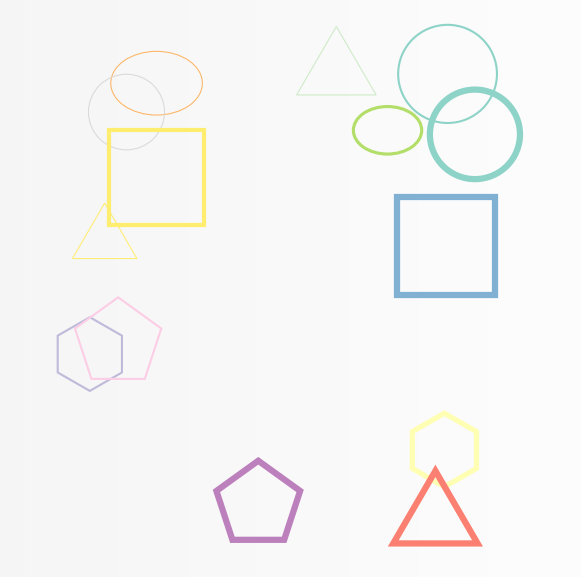[{"shape": "circle", "thickness": 1, "radius": 0.42, "center": [0.77, 0.871]}, {"shape": "circle", "thickness": 3, "radius": 0.39, "center": [0.817, 0.766]}, {"shape": "hexagon", "thickness": 2.5, "radius": 0.32, "center": [0.765, 0.22]}, {"shape": "hexagon", "thickness": 1, "radius": 0.32, "center": [0.155, 0.386]}, {"shape": "triangle", "thickness": 3, "radius": 0.42, "center": [0.749, 0.1]}, {"shape": "square", "thickness": 3, "radius": 0.42, "center": [0.767, 0.573]}, {"shape": "oval", "thickness": 0.5, "radius": 0.39, "center": [0.269, 0.855]}, {"shape": "oval", "thickness": 1.5, "radius": 0.29, "center": [0.667, 0.774]}, {"shape": "pentagon", "thickness": 1, "radius": 0.39, "center": [0.203, 0.406]}, {"shape": "circle", "thickness": 0.5, "radius": 0.33, "center": [0.218, 0.805]}, {"shape": "pentagon", "thickness": 3, "radius": 0.38, "center": [0.444, 0.126]}, {"shape": "triangle", "thickness": 0.5, "radius": 0.4, "center": [0.579, 0.874]}, {"shape": "triangle", "thickness": 0.5, "radius": 0.32, "center": [0.18, 0.583]}, {"shape": "square", "thickness": 2, "radius": 0.41, "center": [0.269, 0.691]}]